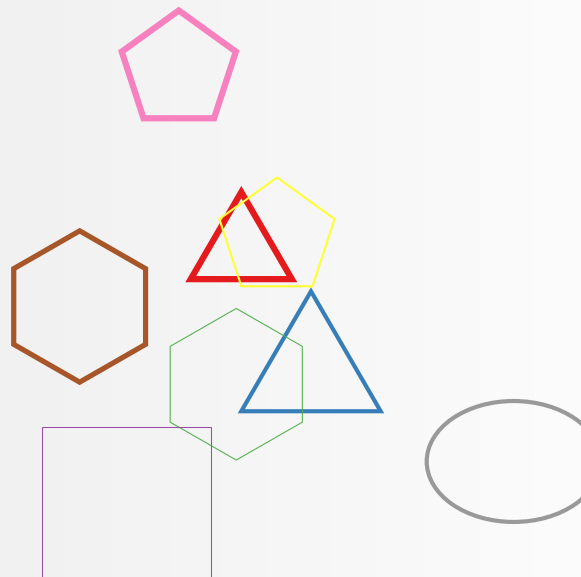[{"shape": "triangle", "thickness": 3, "radius": 0.5, "center": [0.415, 0.566]}, {"shape": "triangle", "thickness": 2, "radius": 0.69, "center": [0.535, 0.356]}, {"shape": "hexagon", "thickness": 0.5, "radius": 0.66, "center": [0.406, 0.334]}, {"shape": "square", "thickness": 0.5, "radius": 0.72, "center": [0.217, 0.116]}, {"shape": "pentagon", "thickness": 1, "radius": 0.52, "center": [0.477, 0.588]}, {"shape": "hexagon", "thickness": 2.5, "radius": 0.65, "center": [0.137, 0.468]}, {"shape": "pentagon", "thickness": 3, "radius": 0.52, "center": [0.308, 0.878]}, {"shape": "oval", "thickness": 2, "radius": 0.75, "center": [0.884, 0.2]}]